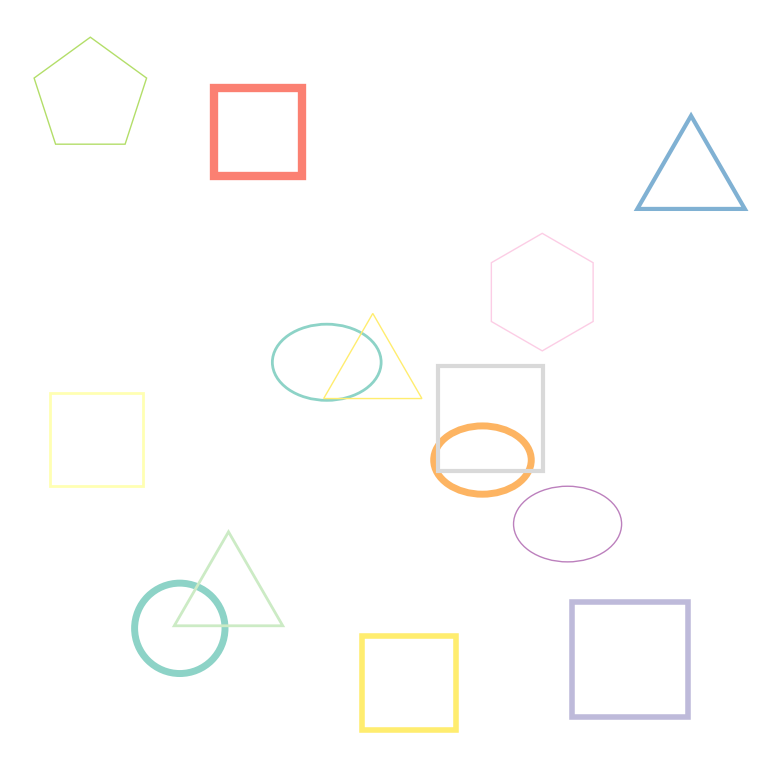[{"shape": "oval", "thickness": 1, "radius": 0.35, "center": [0.424, 0.53]}, {"shape": "circle", "thickness": 2.5, "radius": 0.29, "center": [0.234, 0.184]}, {"shape": "square", "thickness": 1, "radius": 0.3, "center": [0.126, 0.429]}, {"shape": "square", "thickness": 2, "radius": 0.38, "center": [0.818, 0.144]}, {"shape": "square", "thickness": 3, "radius": 0.29, "center": [0.335, 0.828]}, {"shape": "triangle", "thickness": 1.5, "radius": 0.4, "center": [0.897, 0.769]}, {"shape": "oval", "thickness": 2.5, "radius": 0.32, "center": [0.627, 0.403]}, {"shape": "pentagon", "thickness": 0.5, "radius": 0.38, "center": [0.117, 0.875]}, {"shape": "hexagon", "thickness": 0.5, "radius": 0.38, "center": [0.704, 0.621]}, {"shape": "square", "thickness": 1.5, "radius": 0.34, "center": [0.637, 0.456]}, {"shape": "oval", "thickness": 0.5, "radius": 0.35, "center": [0.737, 0.319]}, {"shape": "triangle", "thickness": 1, "radius": 0.41, "center": [0.297, 0.228]}, {"shape": "triangle", "thickness": 0.5, "radius": 0.37, "center": [0.484, 0.519]}, {"shape": "square", "thickness": 2, "radius": 0.31, "center": [0.531, 0.113]}]